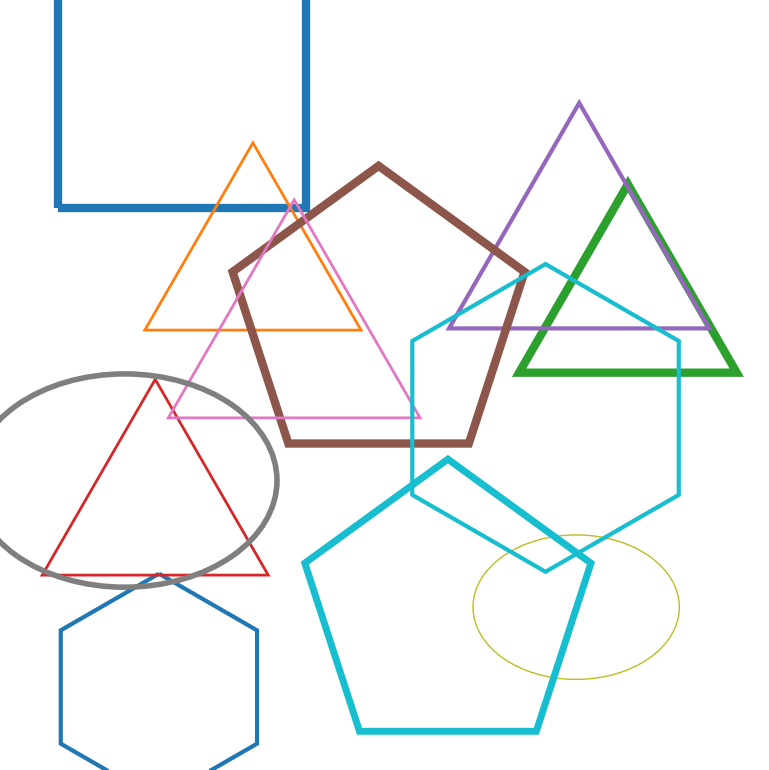[{"shape": "square", "thickness": 3, "radius": 0.81, "center": [0.237, 0.891]}, {"shape": "hexagon", "thickness": 1.5, "radius": 0.74, "center": [0.206, 0.108]}, {"shape": "triangle", "thickness": 1, "radius": 0.81, "center": [0.328, 0.652]}, {"shape": "triangle", "thickness": 3, "radius": 0.82, "center": [0.815, 0.598]}, {"shape": "triangle", "thickness": 1, "radius": 0.85, "center": [0.202, 0.338]}, {"shape": "triangle", "thickness": 1.5, "radius": 0.98, "center": [0.752, 0.671]}, {"shape": "pentagon", "thickness": 3, "radius": 1.0, "center": [0.492, 0.585]}, {"shape": "triangle", "thickness": 1, "radius": 0.94, "center": [0.382, 0.552]}, {"shape": "oval", "thickness": 2, "radius": 0.99, "center": [0.162, 0.376]}, {"shape": "oval", "thickness": 0.5, "radius": 0.67, "center": [0.748, 0.211]}, {"shape": "pentagon", "thickness": 2.5, "radius": 0.98, "center": [0.582, 0.208]}, {"shape": "hexagon", "thickness": 1.5, "radius": 1.0, "center": [0.708, 0.457]}]